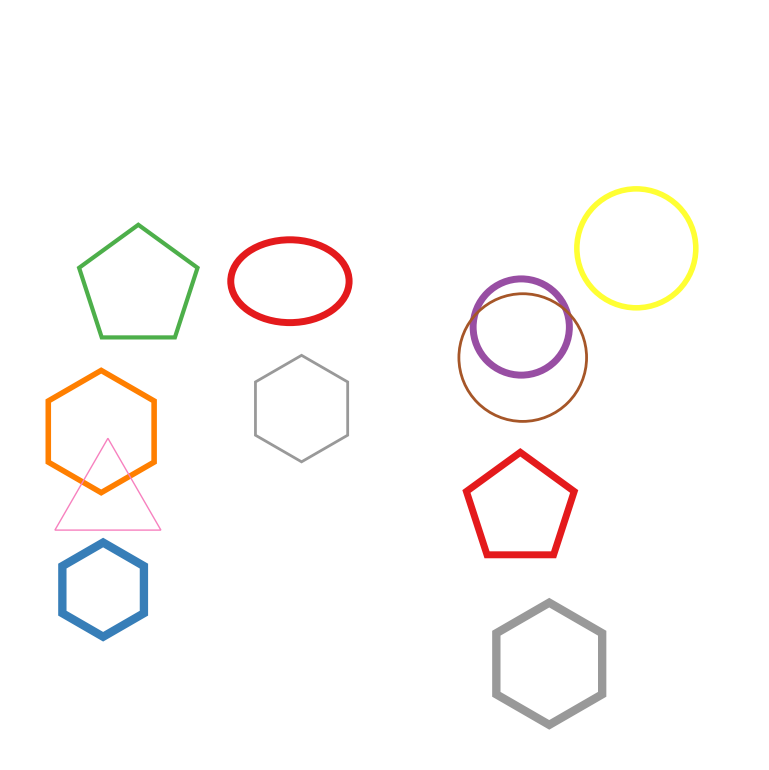[{"shape": "pentagon", "thickness": 2.5, "radius": 0.37, "center": [0.676, 0.339]}, {"shape": "oval", "thickness": 2.5, "radius": 0.38, "center": [0.377, 0.635]}, {"shape": "hexagon", "thickness": 3, "radius": 0.31, "center": [0.134, 0.234]}, {"shape": "pentagon", "thickness": 1.5, "radius": 0.4, "center": [0.18, 0.627]}, {"shape": "circle", "thickness": 2.5, "radius": 0.31, "center": [0.677, 0.575]}, {"shape": "hexagon", "thickness": 2, "radius": 0.4, "center": [0.131, 0.44]}, {"shape": "circle", "thickness": 2, "radius": 0.39, "center": [0.826, 0.677]}, {"shape": "circle", "thickness": 1, "radius": 0.41, "center": [0.679, 0.536]}, {"shape": "triangle", "thickness": 0.5, "radius": 0.4, "center": [0.14, 0.351]}, {"shape": "hexagon", "thickness": 3, "radius": 0.4, "center": [0.713, 0.138]}, {"shape": "hexagon", "thickness": 1, "radius": 0.35, "center": [0.392, 0.469]}]